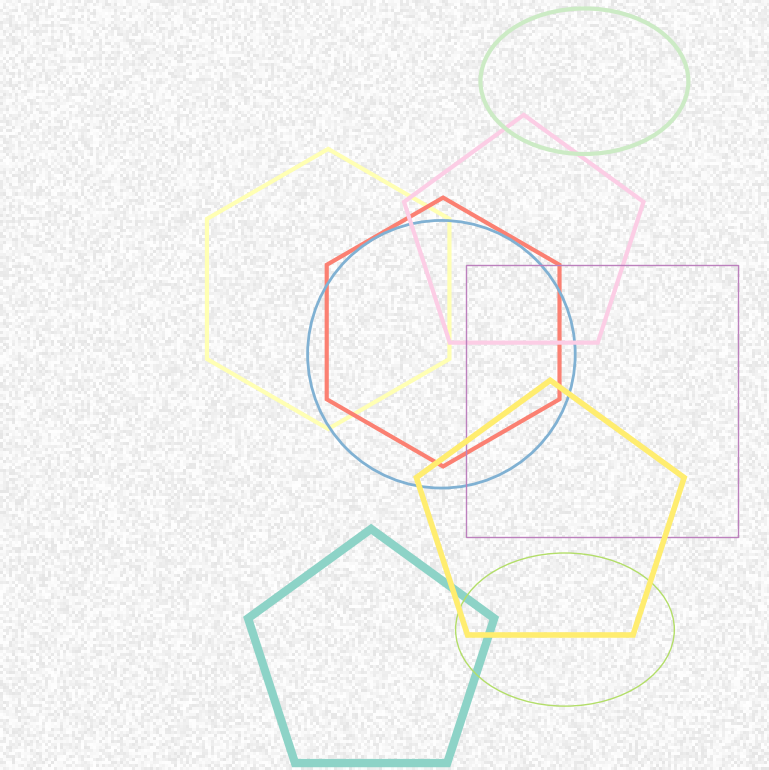[{"shape": "pentagon", "thickness": 3, "radius": 0.84, "center": [0.482, 0.145]}, {"shape": "hexagon", "thickness": 1.5, "radius": 0.91, "center": [0.426, 0.625]}, {"shape": "hexagon", "thickness": 1.5, "radius": 0.87, "center": [0.575, 0.569]}, {"shape": "circle", "thickness": 1, "radius": 0.87, "center": [0.573, 0.54]}, {"shape": "oval", "thickness": 0.5, "radius": 0.71, "center": [0.734, 0.182]}, {"shape": "pentagon", "thickness": 1.5, "radius": 0.82, "center": [0.68, 0.687]}, {"shape": "square", "thickness": 0.5, "radius": 0.88, "center": [0.782, 0.479]}, {"shape": "oval", "thickness": 1.5, "radius": 0.67, "center": [0.759, 0.895]}, {"shape": "pentagon", "thickness": 2, "radius": 0.91, "center": [0.715, 0.323]}]